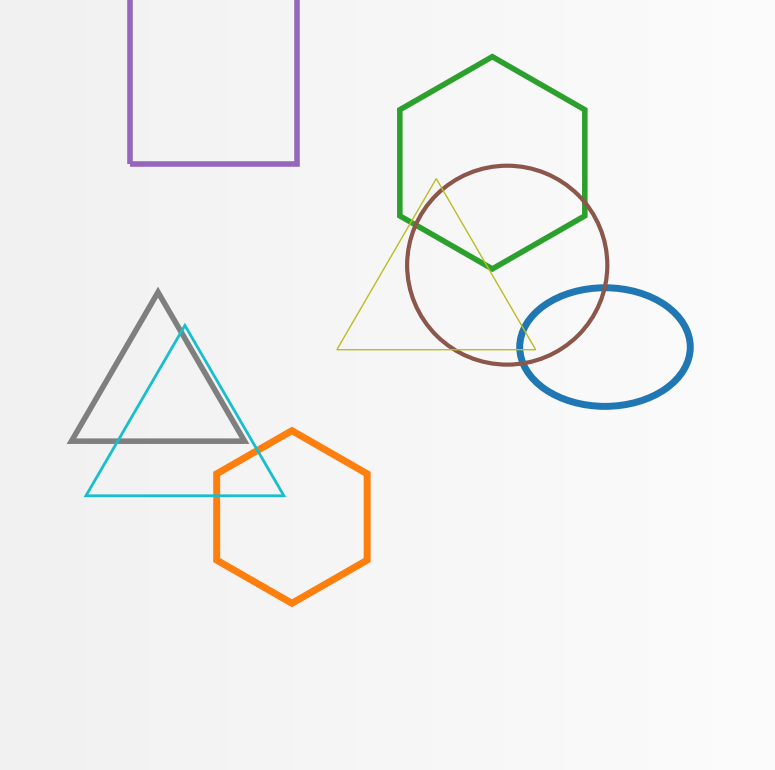[{"shape": "oval", "thickness": 2.5, "radius": 0.55, "center": [0.781, 0.549]}, {"shape": "hexagon", "thickness": 2.5, "radius": 0.56, "center": [0.377, 0.329]}, {"shape": "hexagon", "thickness": 2, "radius": 0.69, "center": [0.635, 0.789]}, {"shape": "square", "thickness": 2, "radius": 0.54, "center": [0.275, 0.894]}, {"shape": "circle", "thickness": 1.5, "radius": 0.65, "center": [0.654, 0.656]}, {"shape": "triangle", "thickness": 2, "radius": 0.64, "center": [0.204, 0.492]}, {"shape": "triangle", "thickness": 0.5, "radius": 0.74, "center": [0.563, 0.62]}, {"shape": "triangle", "thickness": 1, "radius": 0.74, "center": [0.239, 0.43]}]